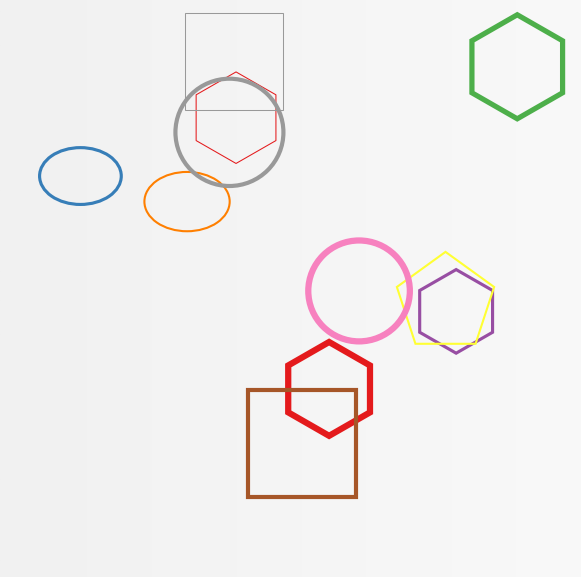[{"shape": "hexagon", "thickness": 0.5, "radius": 0.4, "center": [0.406, 0.795]}, {"shape": "hexagon", "thickness": 3, "radius": 0.41, "center": [0.566, 0.326]}, {"shape": "oval", "thickness": 1.5, "radius": 0.35, "center": [0.138, 0.694]}, {"shape": "hexagon", "thickness": 2.5, "radius": 0.45, "center": [0.89, 0.883]}, {"shape": "hexagon", "thickness": 1.5, "radius": 0.36, "center": [0.785, 0.46]}, {"shape": "oval", "thickness": 1, "radius": 0.37, "center": [0.322, 0.65]}, {"shape": "pentagon", "thickness": 1, "radius": 0.44, "center": [0.766, 0.475]}, {"shape": "square", "thickness": 2, "radius": 0.46, "center": [0.519, 0.232]}, {"shape": "circle", "thickness": 3, "radius": 0.44, "center": [0.618, 0.495]}, {"shape": "square", "thickness": 0.5, "radius": 0.42, "center": [0.402, 0.893]}, {"shape": "circle", "thickness": 2, "radius": 0.46, "center": [0.395, 0.77]}]